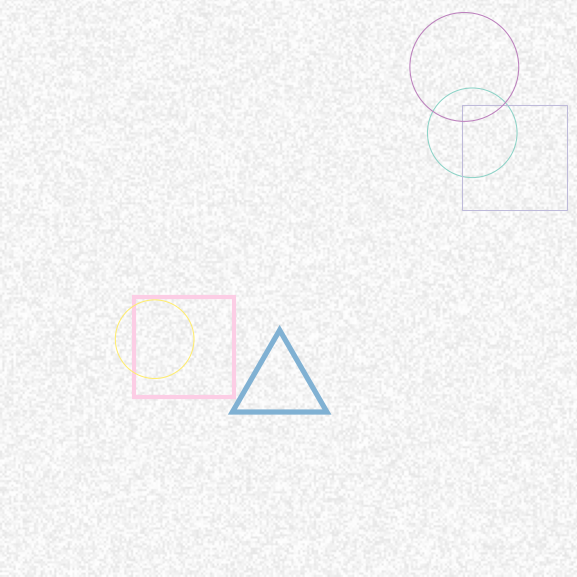[{"shape": "circle", "thickness": 0.5, "radius": 0.39, "center": [0.818, 0.769]}, {"shape": "square", "thickness": 0.5, "radius": 0.45, "center": [0.892, 0.727]}, {"shape": "triangle", "thickness": 2.5, "radius": 0.47, "center": [0.484, 0.333]}, {"shape": "square", "thickness": 2, "radius": 0.43, "center": [0.318, 0.398]}, {"shape": "circle", "thickness": 0.5, "radius": 0.47, "center": [0.804, 0.883]}, {"shape": "circle", "thickness": 0.5, "radius": 0.34, "center": [0.268, 0.412]}]